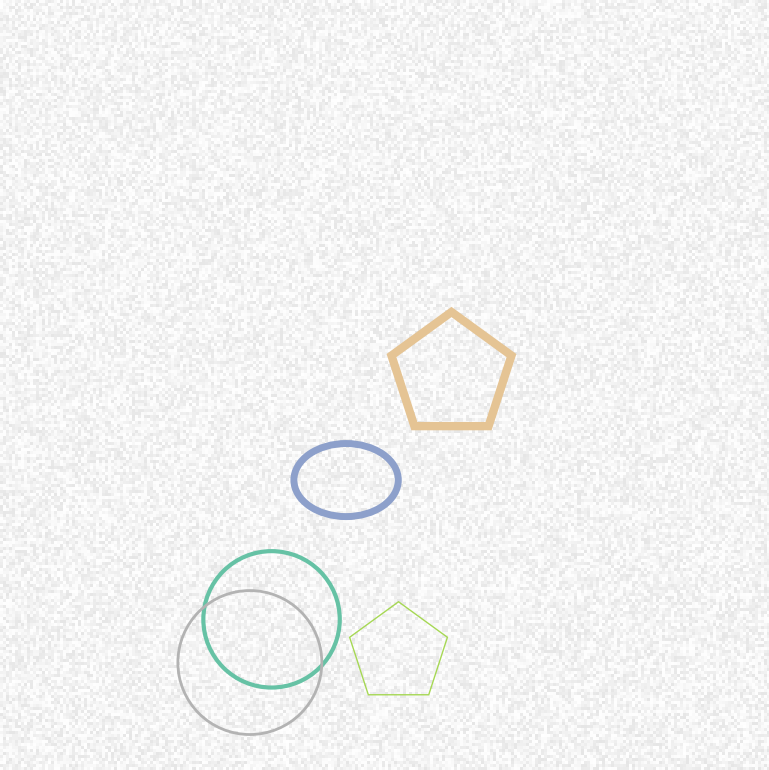[{"shape": "circle", "thickness": 1.5, "radius": 0.44, "center": [0.353, 0.196]}, {"shape": "oval", "thickness": 2.5, "radius": 0.34, "center": [0.449, 0.377]}, {"shape": "pentagon", "thickness": 0.5, "radius": 0.33, "center": [0.518, 0.152]}, {"shape": "pentagon", "thickness": 3, "radius": 0.41, "center": [0.586, 0.513]}, {"shape": "circle", "thickness": 1, "radius": 0.47, "center": [0.324, 0.14]}]